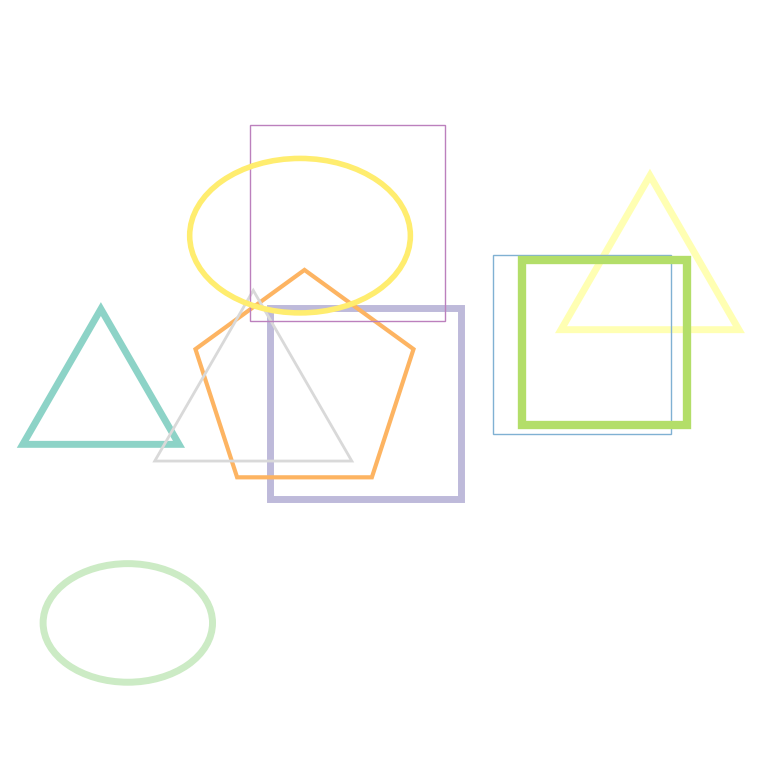[{"shape": "triangle", "thickness": 2.5, "radius": 0.59, "center": [0.131, 0.481]}, {"shape": "triangle", "thickness": 2.5, "radius": 0.67, "center": [0.844, 0.639]}, {"shape": "square", "thickness": 2.5, "radius": 0.62, "center": [0.475, 0.476]}, {"shape": "square", "thickness": 0.5, "radius": 0.58, "center": [0.756, 0.553]}, {"shape": "pentagon", "thickness": 1.5, "radius": 0.74, "center": [0.395, 0.501]}, {"shape": "square", "thickness": 3, "radius": 0.53, "center": [0.785, 0.555]}, {"shape": "triangle", "thickness": 1, "radius": 0.74, "center": [0.329, 0.475]}, {"shape": "square", "thickness": 0.5, "radius": 0.63, "center": [0.452, 0.71]}, {"shape": "oval", "thickness": 2.5, "radius": 0.55, "center": [0.166, 0.191]}, {"shape": "oval", "thickness": 2, "radius": 0.72, "center": [0.39, 0.694]}]